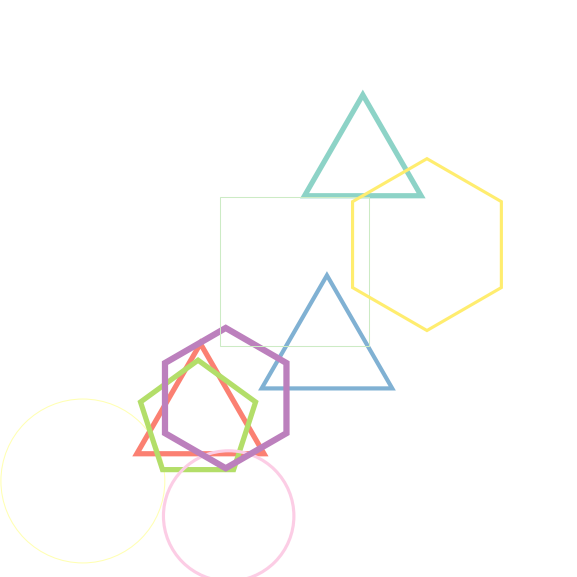[{"shape": "triangle", "thickness": 2.5, "radius": 0.58, "center": [0.628, 0.718]}, {"shape": "circle", "thickness": 0.5, "radius": 0.71, "center": [0.143, 0.166]}, {"shape": "triangle", "thickness": 2.5, "radius": 0.64, "center": [0.347, 0.277]}, {"shape": "triangle", "thickness": 2, "radius": 0.65, "center": [0.566, 0.392]}, {"shape": "pentagon", "thickness": 2.5, "radius": 0.52, "center": [0.343, 0.271]}, {"shape": "circle", "thickness": 1.5, "radius": 0.56, "center": [0.396, 0.106]}, {"shape": "hexagon", "thickness": 3, "radius": 0.61, "center": [0.391, 0.31]}, {"shape": "square", "thickness": 0.5, "radius": 0.64, "center": [0.51, 0.529]}, {"shape": "hexagon", "thickness": 1.5, "radius": 0.74, "center": [0.739, 0.576]}]